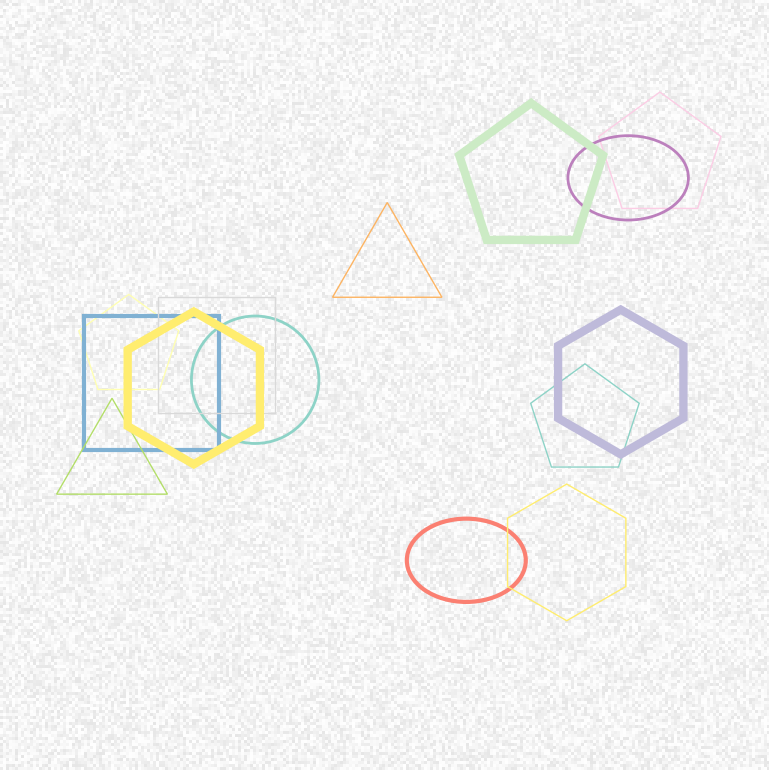[{"shape": "circle", "thickness": 1, "radius": 0.41, "center": [0.331, 0.507]}, {"shape": "pentagon", "thickness": 0.5, "radius": 0.37, "center": [0.76, 0.453]}, {"shape": "pentagon", "thickness": 0.5, "radius": 0.34, "center": [0.167, 0.549]}, {"shape": "hexagon", "thickness": 3, "radius": 0.47, "center": [0.806, 0.504]}, {"shape": "oval", "thickness": 1.5, "radius": 0.39, "center": [0.606, 0.272]}, {"shape": "square", "thickness": 1.5, "radius": 0.44, "center": [0.197, 0.503]}, {"shape": "triangle", "thickness": 0.5, "radius": 0.41, "center": [0.503, 0.655]}, {"shape": "triangle", "thickness": 0.5, "radius": 0.42, "center": [0.145, 0.4]}, {"shape": "pentagon", "thickness": 0.5, "radius": 0.42, "center": [0.857, 0.797]}, {"shape": "square", "thickness": 0.5, "radius": 0.38, "center": [0.281, 0.539]}, {"shape": "oval", "thickness": 1, "radius": 0.39, "center": [0.816, 0.769]}, {"shape": "pentagon", "thickness": 3, "radius": 0.49, "center": [0.69, 0.768]}, {"shape": "hexagon", "thickness": 0.5, "radius": 0.44, "center": [0.736, 0.283]}, {"shape": "hexagon", "thickness": 3, "radius": 0.5, "center": [0.252, 0.496]}]